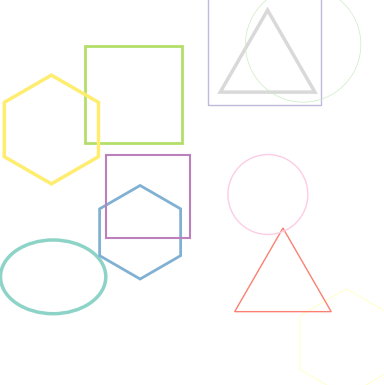[{"shape": "oval", "thickness": 2.5, "radius": 0.68, "center": [0.138, 0.281]}, {"shape": "hexagon", "thickness": 0.5, "radius": 0.7, "center": [0.9, 0.11]}, {"shape": "square", "thickness": 1, "radius": 0.73, "center": [0.686, 0.873]}, {"shape": "triangle", "thickness": 1, "radius": 0.72, "center": [0.735, 0.263]}, {"shape": "hexagon", "thickness": 2, "radius": 0.61, "center": [0.364, 0.397]}, {"shape": "square", "thickness": 2, "radius": 0.63, "center": [0.347, 0.755]}, {"shape": "circle", "thickness": 1, "radius": 0.52, "center": [0.696, 0.495]}, {"shape": "triangle", "thickness": 2.5, "radius": 0.71, "center": [0.695, 0.832]}, {"shape": "square", "thickness": 1.5, "radius": 0.54, "center": [0.385, 0.49]}, {"shape": "circle", "thickness": 0.5, "radius": 0.75, "center": [0.787, 0.884]}, {"shape": "hexagon", "thickness": 2.5, "radius": 0.71, "center": [0.133, 0.664]}]